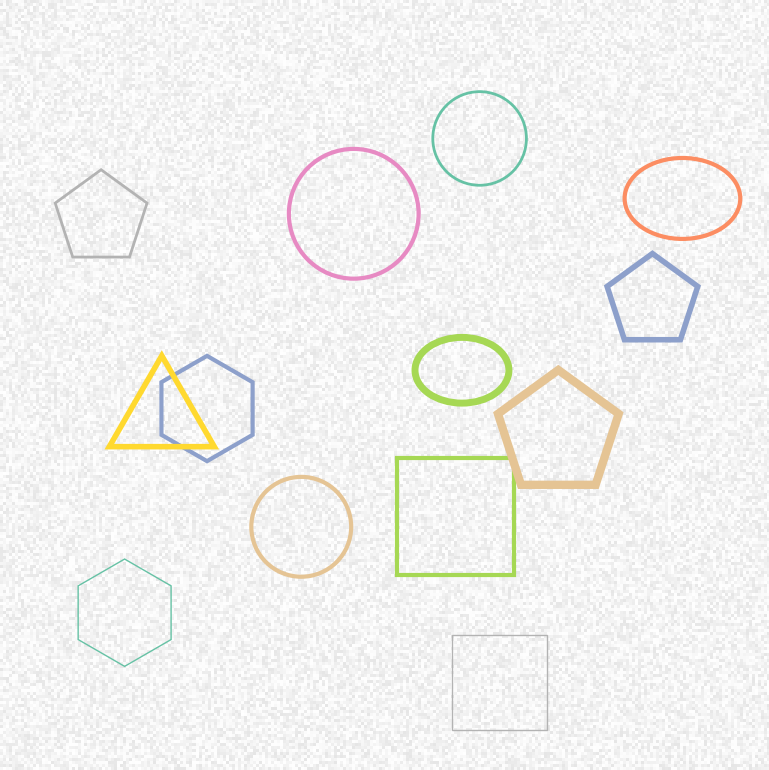[{"shape": "circle", "thickness": 1, "radius": 0.3, "center": [0.623, 0.82]}, {"shape": "hexagon", "thickness": 0.5, "radius": 0.35, "center": [0.162, 0.204]}, {"shape": "oval", "thickness": 1.5, "radius": 0.38, "center": [0.886, 0.742]}, {"shape": "hexagon", "thickness": 1.5, "radius": 0.34, "center": [0.269, 0.469]}, {"shape": "pentagon", "thickness": 2, "radius": 0.31, "center": [0.847, 0.609]}, {"shape": "circle", "thickness": 1.5, "radius": 0.42, "center": [0.459, 0.722]}, {"shape": "square", "thickness": 1.5, "radius": 0.38, "center": [0.592, 0.33]}, {"shape": "oval", "thickness": 2.5, "radius": 0.3, "center": [0.6, 0.519]}, {"shape": "triangle", "thickness": 2, "radius": 0.39, "center": [0.21, 0.459]}, {"shape": "pentagon", "thickness": 3, "radius": 0.41, "center": [0.725, 0.437]}, {"shape": "circle", "thickness": 1.5, "radius": 0.32, "center": [0.391, 0.316]}, {"shape": "square", "thickness": 0.5, "radius": 0.31, "center": [0.649, 0.113]}, {"shape": "pentagon", "thickness": 1, "radius": 0.31, "center": [0.131, 0.717]}]